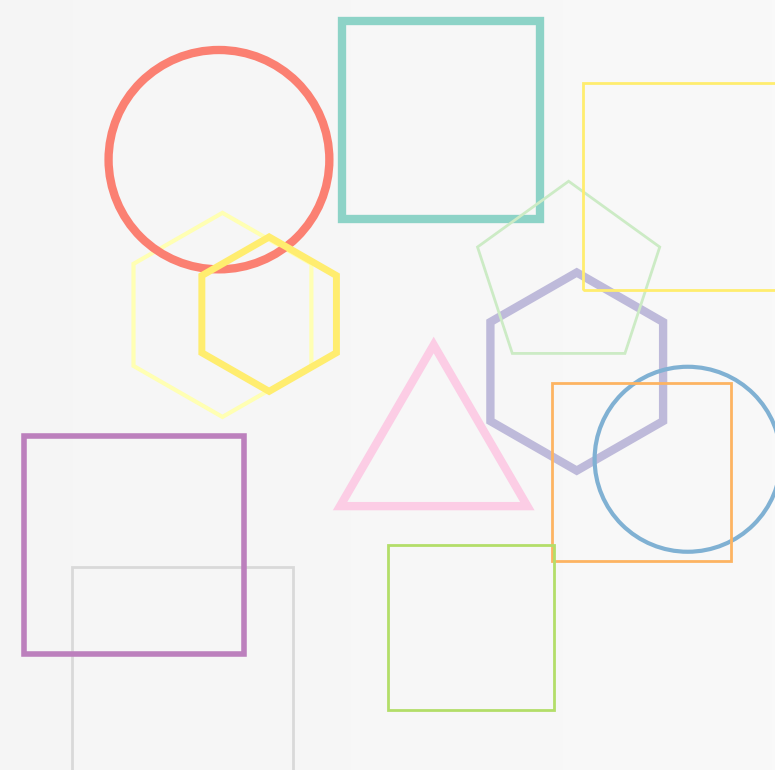[{"shape": "square", "thickness": 3, "radius": 0.64, "center": [0.569, 0.844]}, {"shape": "hexagon", "thickness": 1.5, "radius": 0.66, "center": [0.287, 0.591]}, {"shape": "hexagon", "thickness": 3, "radius": 0.64, "center": [0.744, 0.517]}, {"shape": "circle", "thickness": 3, "radius": 0.71, "center": [0.283, 0.793]}, {"shape": "circle", "thickness": 1.5, "radius": 0.6, "center": [0.887, 0.404]}, {"shape": "square", "thickness": 1, "radius": 0.58, "center": [0.828, 0.387]}, {"shape": "square", "thickness": 1, "radius": 0.54, "center": [0.608, 0.185]}, {"shape": "triangle", "thickness": 3, "radius": 0.7, "center": [0.56, 0.412]}, {"shape": "square", "thickness": 1, "radius": 0.71, "center": [0.235, 0.121]}, {"shape": "square", "thickness": 2, "radius": 0.71, "center": [0.173, 0.292]}, {"shape": "pentagon", "thickness": 1, "radius": 0.62, "center": [0.734, 0.641]}, {"shape": "square", "thickness": 1, "radius": 0.67, "center": [0.886, 0.758]}, {"shape": "hexagon", "thickness": 2.5, "radius": 0.5, "center": [0.347, 0.592]}]